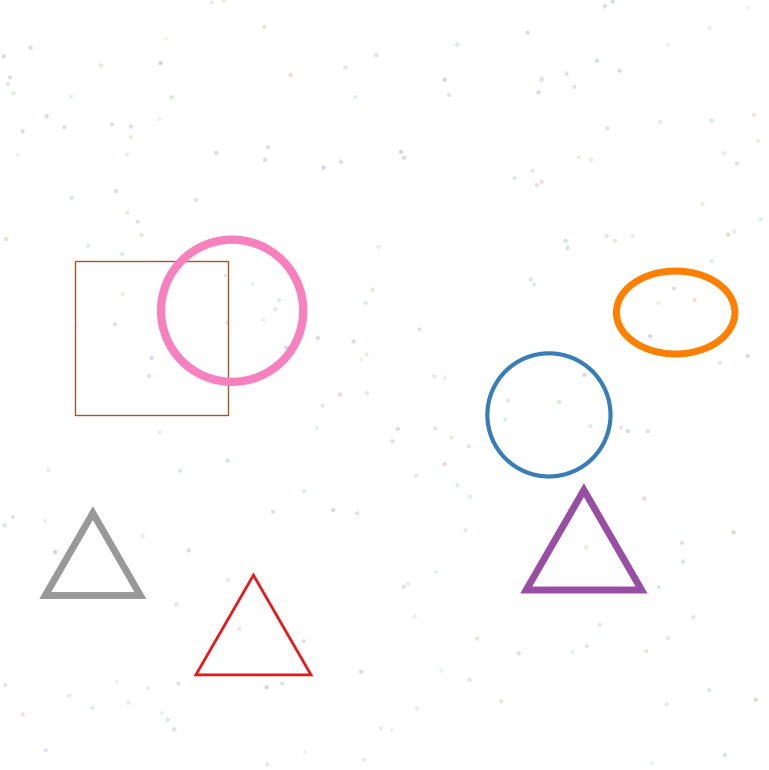[{"shape": "triangle", "thickness": 1, "radius": 0.43, "center": [0.329, 0.167]}, {"shape": "circle", "thickness": 1.5, "radius": 0.4, "center": [0.713, 0.461]}, {"shape": "triangle", "thickness": 2.5, "radius": 0.43, "center": [0.758, 0.277]}, {"shape": "oval", "thickness": 2.5, "radius": 0.38, "center": [0.877, 0.594]}, {"shape": "square", "thickness": 0.5, "radius": 0.5, "center": [0.197, 0.561]}, {"shape": "circle", "thickness": 3, "radius": 0.46, "center": [0.301, 0.596]}, {"shape": "triangle", "thickness": 2.5, "radius": 0.36, "center": [0.121, 0.262]}]